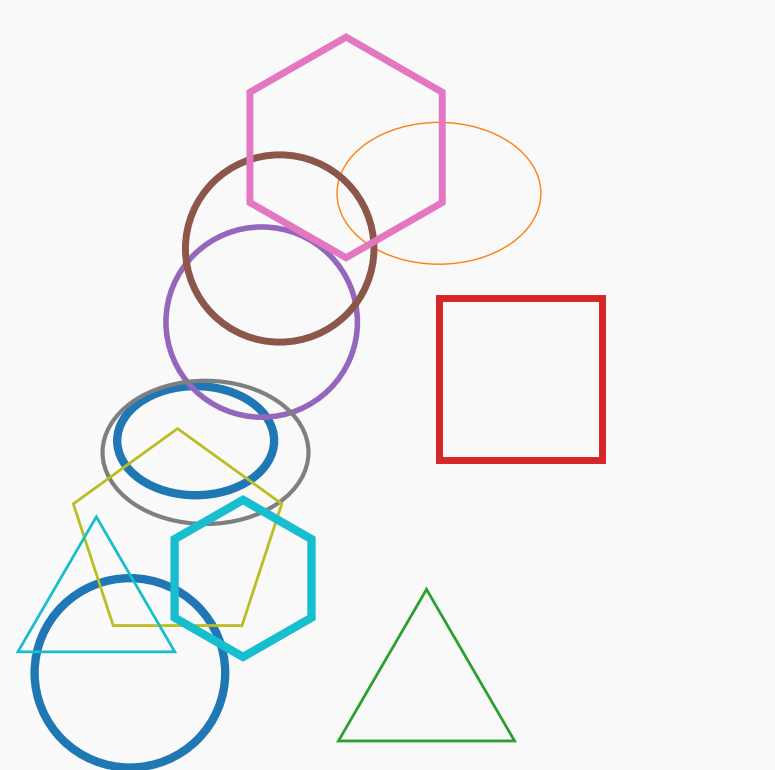[{"shape": "circle", "thickness": 3, "radius": 0.61, "center": [0.168, 0.126]}, {"shape": "oval", "thickness": 3, "radius": 0.51, "center": [0.252, 0.428]}, {"shape": "oval", "thickness": 0.5, "radius": 0.66, "center": [0.566, 0.749]}, {"shape": "triangle", "thickness": 1, "radius": 0.66, "center": [0.55, 0.103]}, {"shape": "square", "thickness": 2.5, "radius": 0.53, "center": [0.672, 0.508]}, {"shape": "circle", "thickness": 2, "radius": 0.62, "center": [0.338, 0.582]}, {"shape": "circle", "thickness": 2.5, "radius": 0.61, "center": [0.361, 0.677]}, {"shape": "hexagon", "thickness": 2.5, "radius": 0.72, "center": [0.447, 0.809]}, {"shape": "oval", "thickness": 1.5, "radius": 0.66, "center": [0.265, 0.413]}, {"shape": "pentagon", "thickness": 1, "radius": 0.71, "center": [0.229, 0.302]}, {"shape": "hexagon", "thickness": 3, "radius": 0.51, "center": [0.314, 0.249]}, {"shape": "triangle", "thickness": 1, "radius": 0.58, "center": [0.124, 0.212]}]